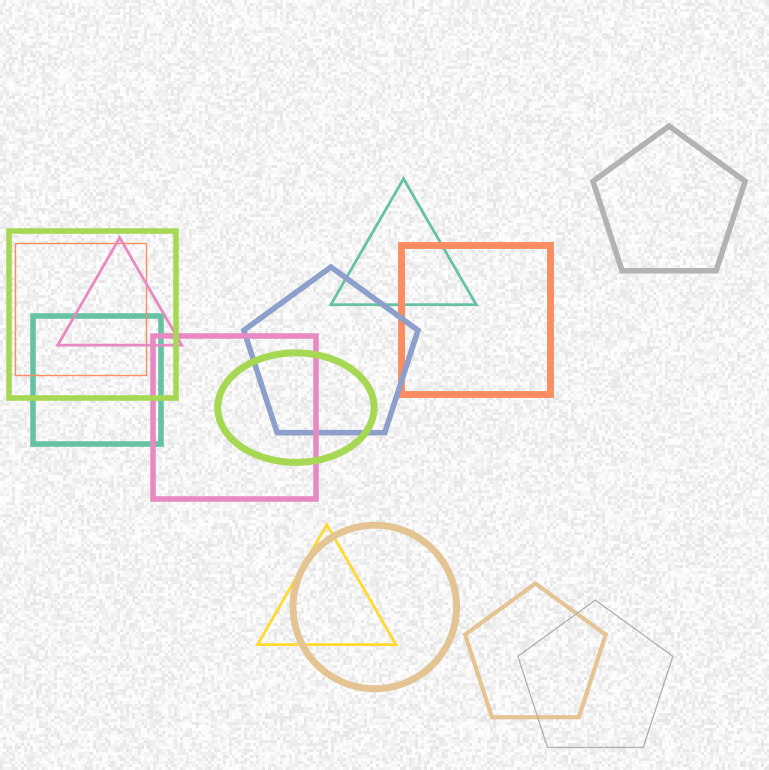[{"shape": "triangle", "thickness": 1, "radius": 0.55, "center": [0.524, 0.659]}, {"shape": "square", "thickness": 2, "radius": 0.42, "center": [0.126, 0.507]}, {"shape": "square", "thickness": 2.5, "radius": 0.48, "center": [0.618, 0.585]}, {"shape": "square", "thickness": 0.5, "radius": 0.43, "center": [0.105, 0.599]}, {"shape": "pentagon", "thickness": 2, "radius": 0.59, "center": [0.43, 0.534]}, {"shape": "square", "thickness": 2, "radius": 0.53, "center": [0.304, 0.458]}, {"shape": "triangle", "thickness": 1, "radius": 0.47, "center": [0.156, 0.598]}, {"shape": "oval", "thickness": 2.5, "radius": 0.51, "center": [0.384, 0.471]}, {"shape": "square", "thickness": 2, "radius": 0.54, "center": [0.12, 0.591]}, {"shape": "triangle", "thickness": 1, "radius": 0.52, "center": [0.424, 0.215]}, {"shape": "pentagon", "thickness": 1.5, "radius": 0.48, "center": [0.695, 0.146]}, {"shape": "circle", "thickness": 2.5, "radius": 0.53, "center": [0.487, 0.212]}, {"shape": "pentagon", "thickness": 0.5, "radius": 0.53, "center": [0.773, 0.115]}, {"shape": "pentagon", "thickness": 2, "radius": 0.52, "center": [0.869, 0.732]}]